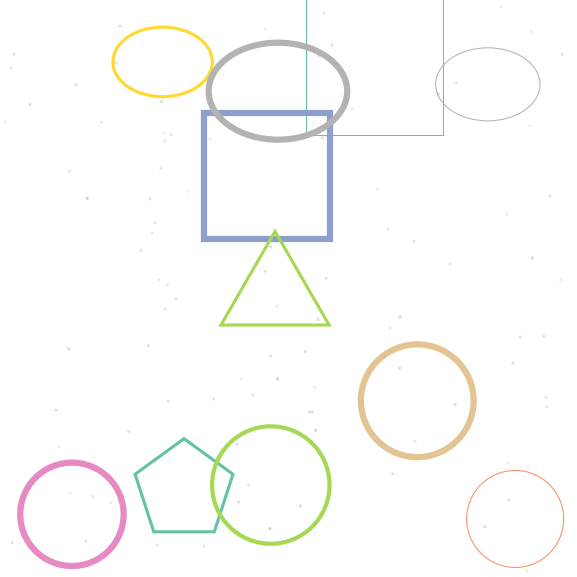[{"shape": "square", "thickness": 0.5, "radius": 0.59, "center": [0.649, 0.884]}, {"shape": "pentagon", "thickness": 1.5, "radius": 0.45, "center": [0.319, 0.15]}, {"shape": "circle", "thickness": 0.5, "radius": 0.42, "center": [0.892, 0.101]}, {"shape": "square", "thickness": 3, "radius": 0.54, "center": [0.462, 0.694]}, {"shape": "circle", "thickness": 3, "radius": 0.45, "center": [0.125, 0.109]}, {"shape": "circle", "thickness": 2, "radius": 0.51, "center": [0.469, 0.159]}, {"shape": "triangle", "thickness": 1.5, "radius": 0.54, "center": [0.476, 0.49]}, {"shape": "oval", "thickness": 1.5, "radius": 0.43, "center": [0.282, 0.892]}, {"shape": "circle", "thickness": 3, "radius": 0.49, "center": [0.723, 0.305]}, {"shape": "oval", "thickness": 0.5, "radius": 0.45, "center": [0.845, 0.853]}, {"shape": "oval", "thickness": 3, "radius": 0.6, "center": [0.481, 0.841]}]